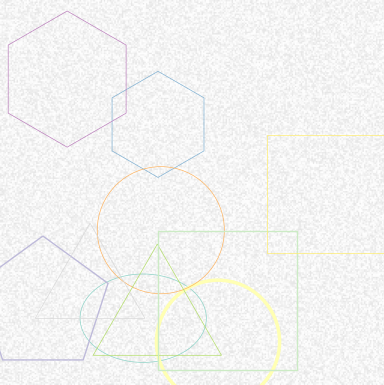[{"shape": "oval", "thickness": 0.5, "radius": 0.82, "center": [0.372, 0.173]}, {"shape": "circle", "thickness": 2.5, "radius": 0.8, "center": [0.566, 0.112]}, {"shape": "pentagon", "thickness": 1, "radius": 0.89, "center": [0.111, 0.209]}, {"shape": "hexagon", "thickness": 0.5, "radius": 0.69, "center": [0.41, 0.677]}, {"shape": "circle", "thickness": 0.5, "radius": 0.83, "center": [0.418, 0.402]}, {"shape": "triangle", "thickness": 0.5, "radius": 0.96, "center": [0.409, 0.173]}, {"shape": "triangle", "thickness": 0.5, "radius": 0.82, "center": [0.234, 0.255]}, {"shape": "hexagon", "thickness": 0.5, "radius": 0.88, "center": [0.174, 0.795]}, {"shape": "square", "thickness": 1, "radius": 0.9, "center": [0.591, 0.22]}, {"shape": "square", "thickness": 0.5, "radius": 0.77, "center": [0.848, 0.496]}]